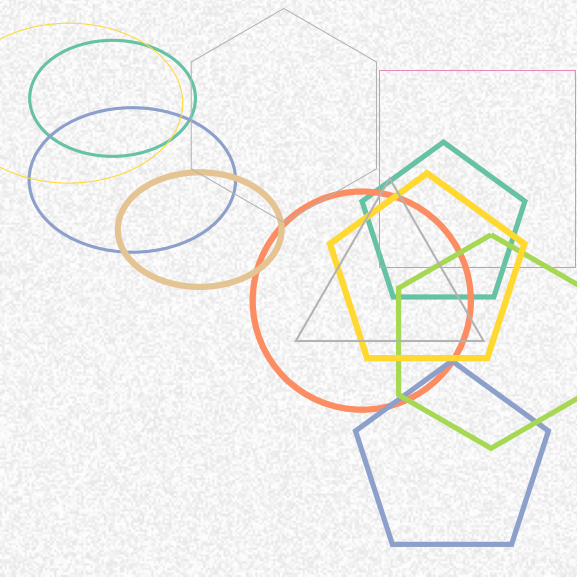[{"shape": "pentagon", "thickness": 2.5, "radius": 0.74, "center": [0.768, 0.605]}, {"shape": "oval", "thickness": 1.5, "radius": 0.72, "center": [0.195, 0.829]}, {"shape": "circle", "thickness": 3, "radius": 0.94, "center": [0.626, 0.479]}, {"shape": "oval", "thickness": 1.5, "radius": 0.89, "center": [0.229, 0.688]}, {"shape": "pentagon", "thickness": 2.5, "radius": 0.88, "center": [0.783, 0.199]}, {"shape": "square", "thickness": 0.5, "radius": 0.85, "center": [0.826, 0.708]}, {"shape": "hexagon", "thickness": 2.5, "radius": 0.92, "center": [0.85, 0.408]}, {"shape": "pentagon", "thickness": 3, "radius": 0.88, "center": [0.74, 0.522]}, {"shape": "oval", "thickness": 0.5, "radius": 0.99, "center": [0.119, 0.821]}, {"shape": "oval", "thickness": 3, "radius": 0.71, "center": [0.346, 0.602]}, {"shape": "triangle", "thickness": 1, "radius": 0.94, "center": [0.675, 0.503]}, {"shape": "hexagon", "thickness": 0.5, "radius": 0.93, "center": [0.492, 0.799]}]